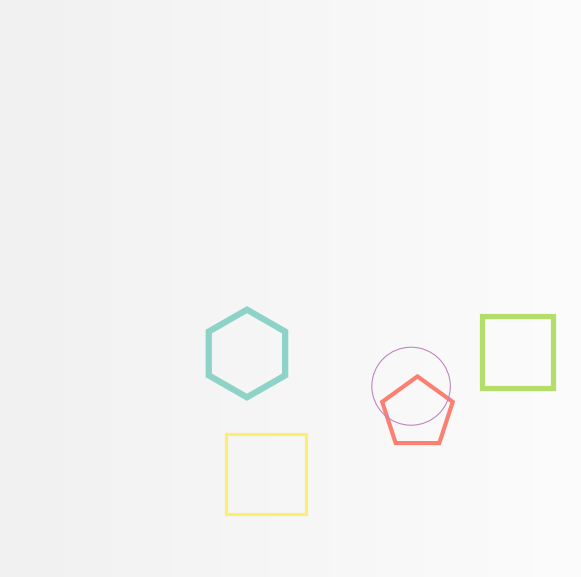[{"shape": "hexagon", "thickness": 3, "radius": 0.38, "center": [0.425, 0.387]}, {"shape": "pentagon", "thickness": 2, "radius": 0.32, "center": [0.718, 0.284]}, {"shape": "square", "thickness": 2.5, "radius": 0.31, "center": [0.89, 0.389]}, {"shape": "circle", "thickness": 0.5, "radius": 0.34, "center": [0.707, 0.33]}, {"shape": "square", "thickness": 1.5, "radius": 0.34, "center": [0.457, 0.178]}]